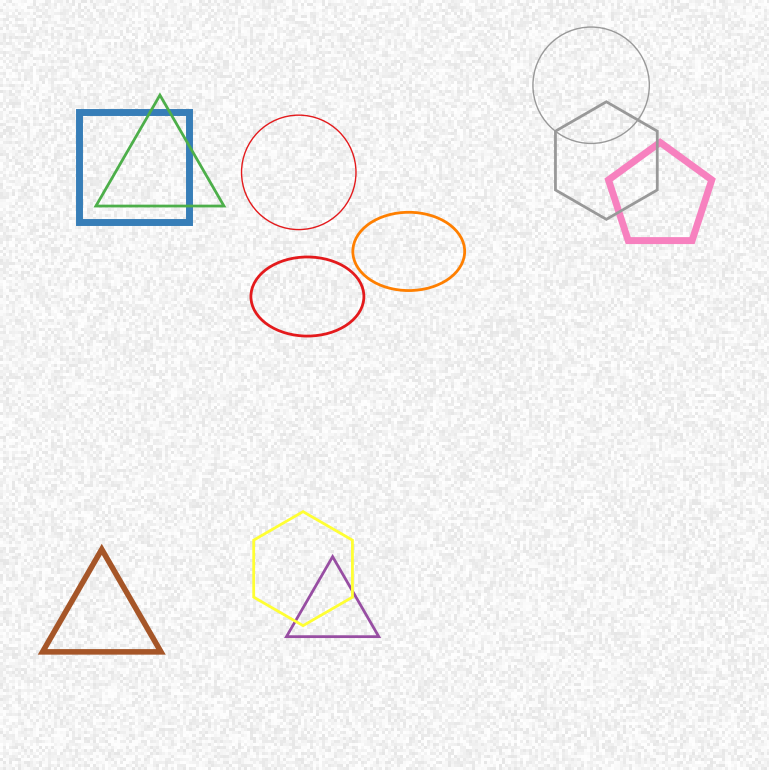[{"shape": "oval", "thickness": 1, "radius": 0.37, "center": [0.399, 0.615]}, {"shape": "circle", "thickness": 0.5, "radius": 0.37, "center": [0.388, 0.776]}, {"shape": "square", "thickness": 2.5, "radius": 0.36, "center": [0.174, 0.783]}, {"shape": "triangle", "thickness": 1, "radius": 0.48, "center": [0.208, 0.78]}, {"shape": "triangle", "thickness": 1, "radius": 0.35, "center": [0.432, 0.208]}, {"shape": "oval", "thickness": 1, "radius": 0.36, "center": [0.531, 0.673]}, {"shape": "hexagon", "thickness": 1, "radius": 0.37, "center": [0.394, 0.261]}, {"shape": "triangle", "thickness": 2, "radius": 0.44, "center": [0.132, 0.198]}, {"shape": "pentagon", "thickness": 2.5, "radius": 0.35, "center": [0.857, 0.745]}, {"shape": "circle", "thickness": 0.5, "radius": 0.38, "center": [0.768, 0.889]}, {"shape": "hexagon", "thickness": 1, "radius": 0.38, "center": [0.787, 0.791]}]